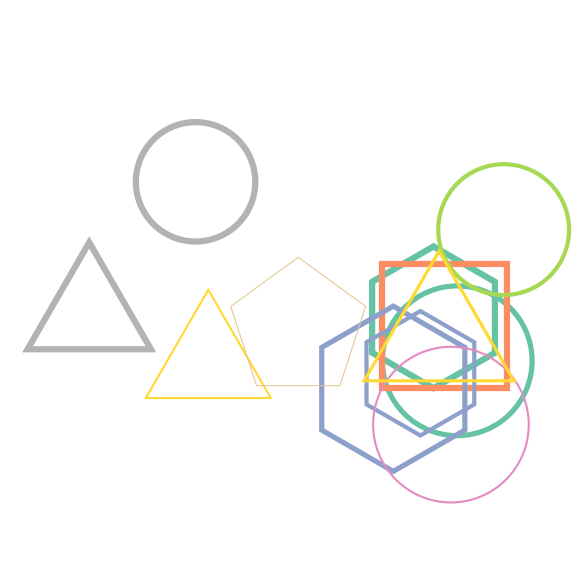[{"shape": "hexagon", "thickness": 3, "radius": 0.61, "center": [0.751, 0.45]}, {"shape": "circle", "thickness": 2.5, "radius": 0.65, "center": [0.792, 0.374]}, {"shape": "square", "thickness": 3, "radius": 0.54, "center": [0.77, 0.434]}, {"shape": "hexagon", "thickness": 2, "radius": 0.54, "center": [0.728, 0.353]}, {"shape": "hexagon", "thickness": 2.5, "radius": 0.72, "center": [0.681, 0.326]}, {"shape": "circle", "thickness": 1, "radius": 0.67, "center": [0.781, 0.264]}, {"shape": "circle", "thickness": 2, "radius": 0.57, "center": [0.872, 0.602]}, {"shape": "triangle", "thickness": 1, "radius": 0.62, "center": [0.361, 0.372]}, {"shape": "triangle", "thickness": 1.5, "radius": 0.75, "center": [0.76, 0.415]}, {"shape": "pentagon", "thickness": 0.5, "radius": 0.61, "center": [0.516, 0.431]}, {"shape": "circle", "thickness": 3, "radius": 0.52, "center": [0.339, 0.684]}, {"shape": "triangle", "thickness": 3, "radius": 0.62, "center": [0.155, 0.456]}]